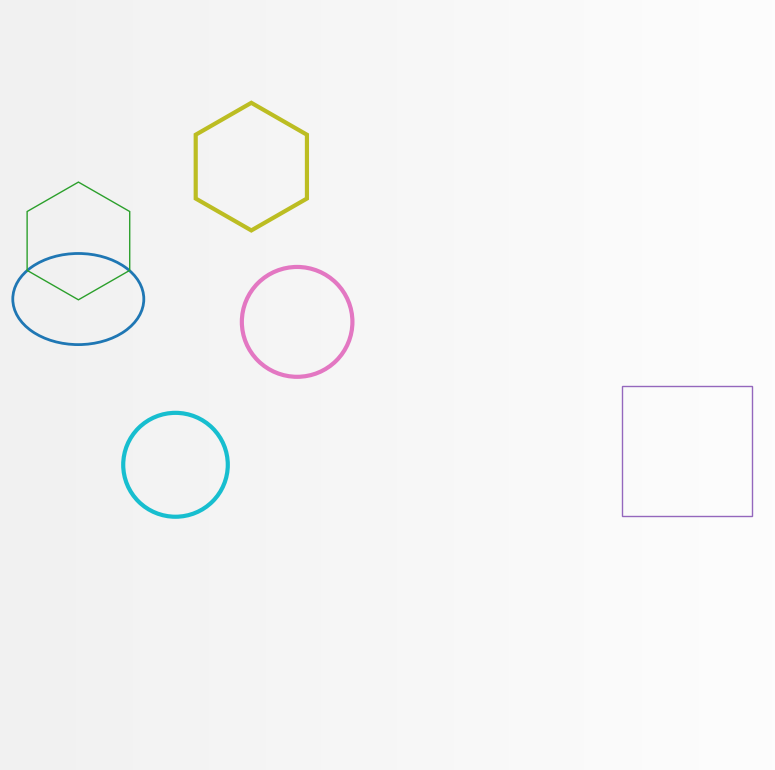[{"shape": "oval", "thickness": 1, "radius": 0.42, "center": [0.101, 0.612]}, {"shape": "hexagon", "thickness": 0.5, "radius": 0.38, "center": [0.101, 0.687]}, {"shape": "square", "thickness": 0.5, "radius": 0.42, "center": [0.887, 0.414]}, {"shape": "circle", "thickness": 1.5, "radius": 0.36, "center": [0.383, 0.582]}, {"shape": "hexagon", "thickness": 1.5, "radius": 0.41, "center": [0.324, 0.784]}, {"shape": "circle", "thickness": 1.5, "radius": 0.34, "center": [0.226, 0.396]}]